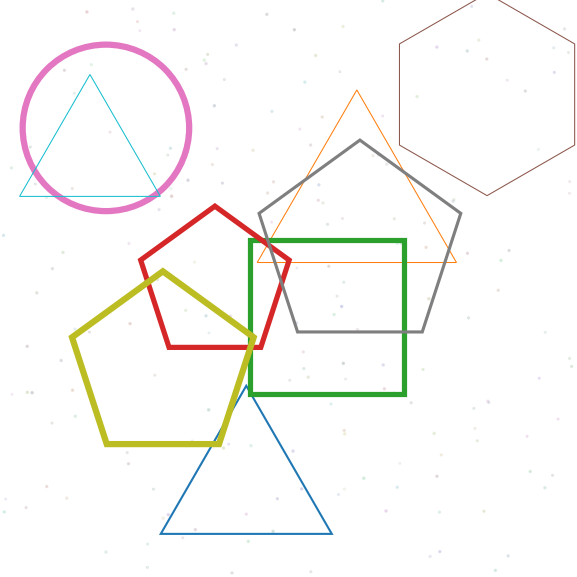[{"shape": "triangle", "thickness": 1, "radius": 0.85, "center": [0.426, 0.16]}, {"shape": "triangle", "thickness": 0.5, "radius": 1.0, "center": [0.618, 0.644]}, {"shape": "square", "thickness": 2.5, "radius": 0.67, "center": [0.566, 0.45]}, {"shape": "pentagon", "thickness": 2.5, "radius": 0.68, "center": [0.372, 0.507]}, {"shape": "hexagon", "thickness": 0.5, "radius": 0.88, "center": [0.843, 0.836]}, {"shape": "circle", "thickness": 3, "radius": 0.72, "center": [0.183, 0.778]}, {"shape": "pentagon", "thickness": 1.5, "radius": 0.92, "center": [0.623, 0.573]}, {"shape": "pentagon", "thickness": 3, "radius": 0.83, "center": [0.282, 0.364]}, {"shape": "triangle", "thickness": 0.5, "radius": 0.7, "center": [0.156, 0.729]}]